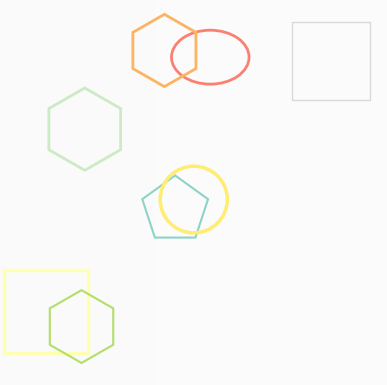[{"shape": "pentagon", "thickness": 1.5, "radius": 0.45, "center": [0.452, 0.455]}, {"shape": "square", "thickness": 2.5, "radius": 0.54, "center": [0.12, 0.191]}, {"shape": "oval", "thickness": 2, "radius": 0.5, "center": [0.543, 0.851]}, {"shape": "hexagon", "thickness": 2, "radius": 0.47, "center": [0.424, 0.869]}, {"shape": "hexagon", "thickness": 1.5, "radius": 0.47, "center": [0.21, 0.152]}, {"shape": "square", "thickness": 1, "radius": 0.5, "center": [0.855, 0.841]}, {"shape": "hexagon", "thickness": 2, "radius": 0.53, "center": [0.219, 0.665]}, {"shape": "circle", "thickness": 2.5, "radius": 0.43, "center": [0.5, 0.482]}]